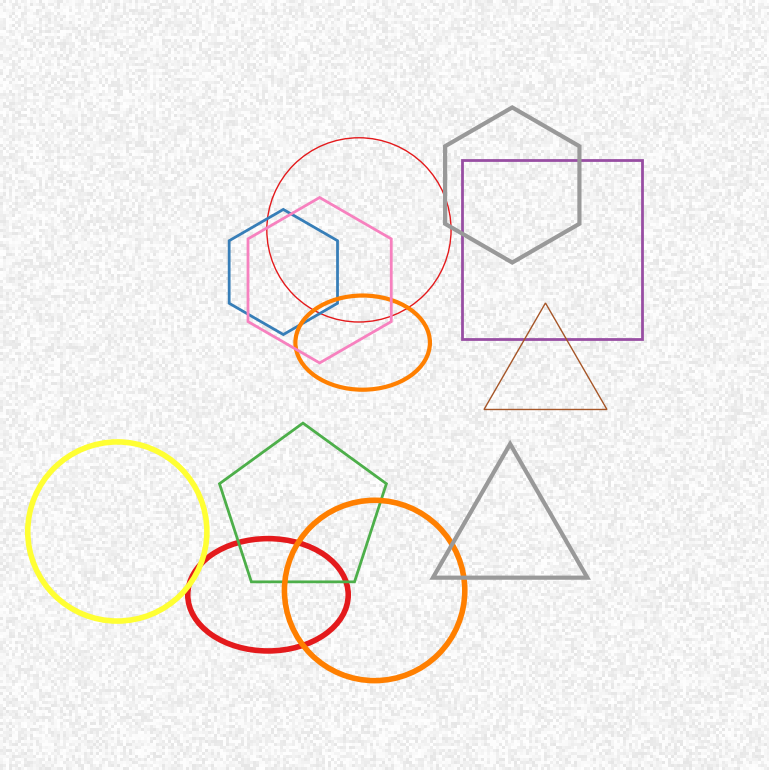[{"shape": "oval", "thickness": 2, "radius": 0.52, "center": [0.348, 0.228]}, {"shape": "circle", "thickness": 0.5, "radius": 0.6, "center": [0.466, 0.701]}, {"shape": "hexagon", "thickness": 1, "radius": 0.41, "center": [0.368, 0.647]}, {"shape": "pentagon", "thickness": 1, "radius": 0.57, "center": [0.393, 0.337]}, {"shape": "square", "thickness": 1, "radius": 0.58, "center": [0.717, 0.676]}, {"shape": "oval", "thickness": 1.5, "radius": 0.44, "center": [0.471, 0.555]}, {"shape": "circle", "thickness": 2, "radius": 0.59, "center": [0.487, 0.233]}, {"shape": "circle", "thickness": 2, "radius": 0.58, "center": [0.152, 0.31]}, {"shape": "triangle", "thickness": 0.5, "radius": 0.46, "center": [0.708, 0.514]}, {"shape": "hexagon", "thickness": 1, "radius": 0.54, "center": [0.415, 0.636]}, {"shape": "triangle", "thickness": 1.5, "radius": 0.58, "center": [0.663, 0.308]}, {"shape": "hexagon", "thickness": 1.5, "radius": 0.5, "center": [0.665, 0.76]}]